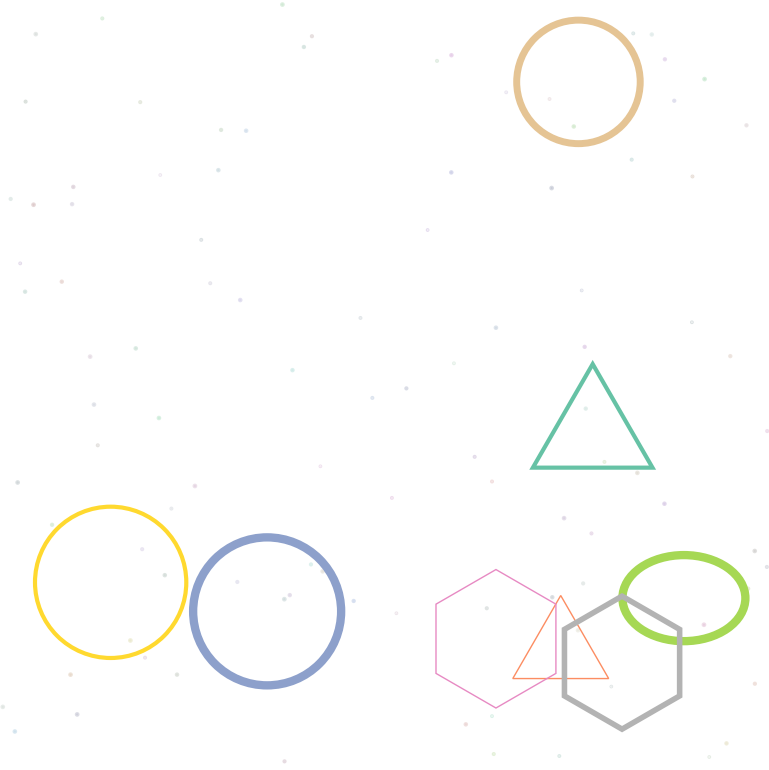[{"shape": "triangle", "thickness": 1.5, "radius": 0.45, "center": [0.77, 0.437]}, {"shape": "triangle", "thickness": 0.5, "radius": 0.36, "center": [0.728, 0.155]}, {"shape": "circle", "thickness": 3, "radius": 0.48, "center": [0.347, 0.206]}, {"shape": "hexagon", "thickness": 0.5, "radius": 0.45, "center": [0.644, 0.17]}, {"shape": "oval", "thickness": 3, "radius": 0.4, "center": [0.888, 0.223]}, {"shape": "circle", "thickness": 1.5, "radius": 0.49, "center": [0.144, 0.244]}, {"shape": "circle", "thickness": 2.5, "radius": 0.4, "center": [0.751, 0.894]}, {"shape": "hexagon", "thickness": 2, "radius": 0.43, "center": [0.808, 0.139]}]